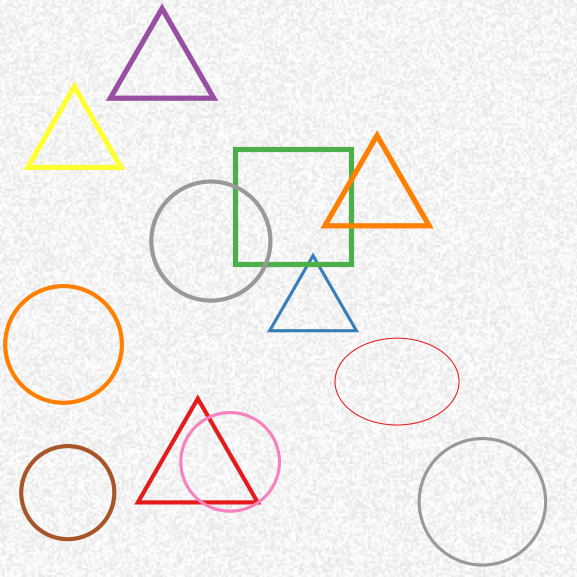[{"shape": "triangle", "thickness": 2, "radius": 0.6, "center": [0.343, 0.189]}, {"shape": "oval", "thickness": 0.5, "radius": 0.54, "center": [0.687, 0.338]}, {"shape": "triangle", "thickness": 1.5, "radius": 0.43, "center": [0.542, 0.47]}, {"shape": "square", "thickness": 2.5, "radius": 0.5, "center": [0.507, 0.641]}, {"shape": "triangle", "thickness": 2.5, "radius": 0.52, "center": [0.281, 0.881]}, {"shape": "triangle", "thickness": 2.5, "radius": 0.52, "center": [0.653, 0.66]}, {"shape": "circle", "thickness": 2, "radius": 0.51, "center": [0.11, 0.403]}, {"shape": "triangle", "thickness": 2.5, "radius": 0.47, "center": [0.129, 0.756]}, {"shape": "circle", "thickness": 2, "radius": 0.4, "center": [0.117, 0.146]}, {"shape": "circle", "thickness": 1.5, "radius": 0.43, "center": [0.399, 0.199]}, {"shape": "circle", "thickness": 2, "radius": 0.52, "center": [0.365, 0.582]}, {"shape": "circle", "thickness": 1.5, "radius": 0.55, "center": [0.835, 0.13]}]